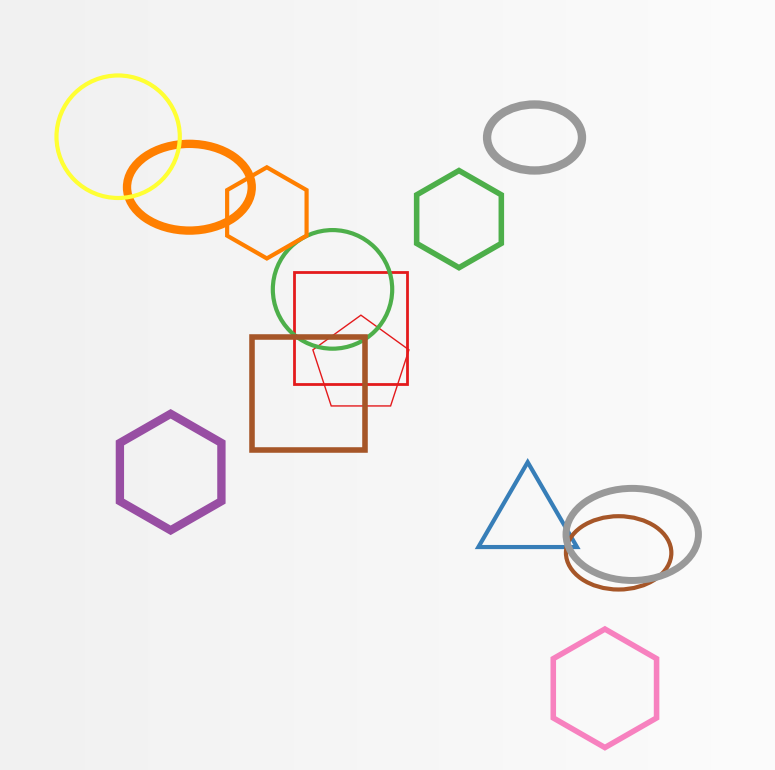[{"shape": "square", "thickness": 1, "radius": 0.36, "center": [0.452, 0.574]}, {"shape": "pentagon", "thickness": 0.5, "radius": 0.33, "center": [0.466, 0.526]}, {"shape": "triangle", "thickness": 1.5, "radius": 0.37, "center": [0.681, 0.326]}, {"shape": "circle", "thickness": 1.5, "radius": 0.39, "center": [0.429, 0.624]}, {"shape": "hexagon", "thickness": 2, "radius": 0.32, "center": [0.592, 0.715]}, {"shape": "hexagon", "thickness": 3, "radius": 0.38, "center": [0.22, 0.387]}, {"shape": "hexagon", "thickness": 1.5, "radius": 0.3, "center": [0.344, 0.724]}, {"shape": "oval", "thickness": 3, "radius": 0.4, "center": [0.244, 0.757]}, {"shape": "circle", "thickness": 1.5, "radius": 0.4, "center": [0.152, 0.822]}, {"shape": "square", "thickness": 2, "radius": 0.36, "center": [0.398, 0.489]}, {"shape": "oval", "thickness": 1.5, "radius": 0.34, "center": [0.798, 0.282]}, {"shape": "hexagon", "thickness": 2, "radius": 0.38, "center": [0.781, 0.106]}, {"shape": "oval", "thickness": 3, "radius": 0.31, "center": [0.69, 0.821]}, {"shape": "oval", "thickness": 2.5, "radius": 0.43, "center": [0.816, 0.306]}]